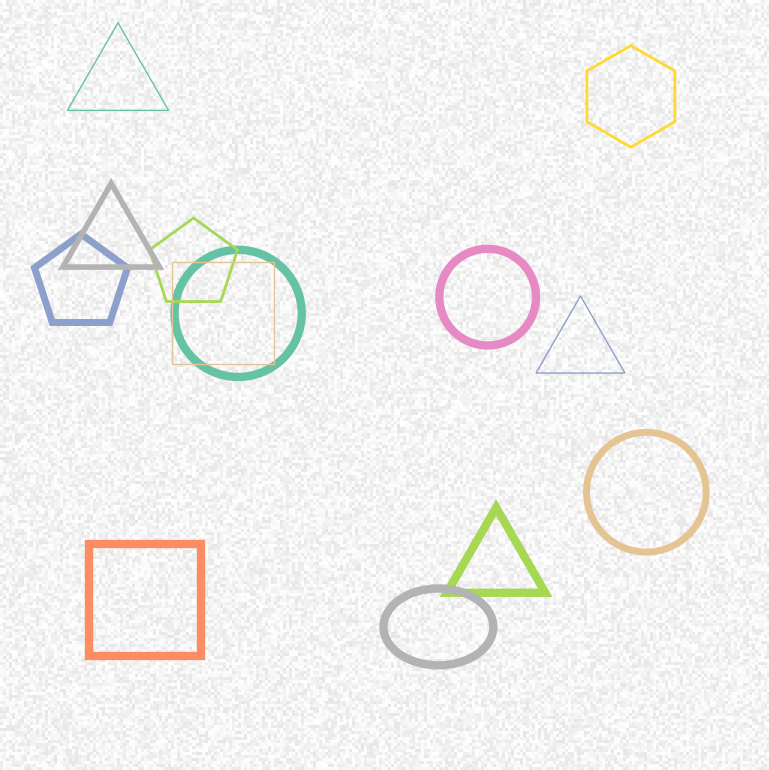[{"shape": "circle", "thickness": 3, "radius": 0.41, "center": [0.309, 0.593]}, {"shape": "triangle", "thickness": 0.5, "radius": 0.38, "center": [0.153, 0.895]}, {"shape": "square", "thickness": 3, "radius": 0.36, "center": [0.188, 0.22]}, {"shape": "pentagon", "thickness": 2.5, "radius": 0.32, "center": [0.105, 0.633]}, {"shape": "triangle", "thickness": 0.5, "radius": 0.33, "center": [0.754, 0.549]}, {"shape": "circle", "thickness": 3, "radius": 0.31, "center": [0.633, 0.614]}, {"shape": "triangle", "thickness": 3, "radius": 0.37, "center": [0.644, 0.267]}, {"shape": "pentagon", "thickness": 1, "radius": 0.3, "center": [0.251, 0.657]}, {"shape": "hexagon", "thickness": 1, "radius": 0.33, "center": [0.819, 0.875]}, {"shape": "square", "thickness": 0.5, "radius": 0.33, "center": [0.289, 0.594]}, {"shape": "circle", "thickness": 2.5, "radius": 0.39, "center": [0.839, 0.361]}, {"shape": "triangle", "thickness": 2, "radius": 0.36, "center": [0.144, 0.689]}, {"shape": "oval", "thickness": 3, "radius": 0.36, "center": [0.569, 0.186]}]